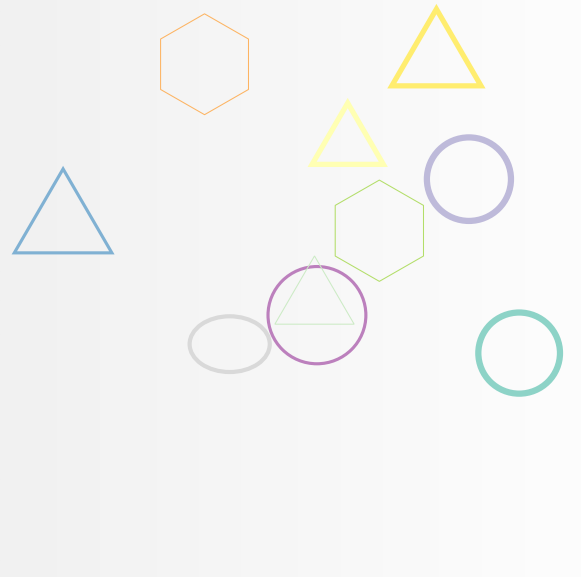[{"shape": "circle", "thickness": 3, "radius": 0.35, "center": [0.893, 0.388]}, {"shape": "triangle", "thickness": 2.5, "radius": 0.35, "center": [0.598, 0.75]}, {"shape": "circle", "thickness": 3, "radius": 0.36, "center": [0.807, 0.689]}, {"shape": "triangle", "thickness": 1.5, "radius": 0.48, "center": [0.109, 0.61]}, {"shape": "hexagon", "thickness": 0.5, "radius": 0.44, "center": [0.352, 0.888]}, {"shape": "hexagon", "thickness": 0.5, "radius": 0.44, "center": [0.653, 0.6]}, {"shape": "oval", "thickness": 2, "radius": 0.34, "center": [0.395, 0.403]}, {"shape": "circle", "thickness": 1.5, "radius": 0.42, "center": [0.545, 0.453]}, {"shape": "triangle", "thickness": 0.5, "radius": 0.39, "center": [0.541, 0.477]}, {"shape": "triangle", "thickness": 2.5, "radius": 0.44, "center": [0.751, 0.895]}]